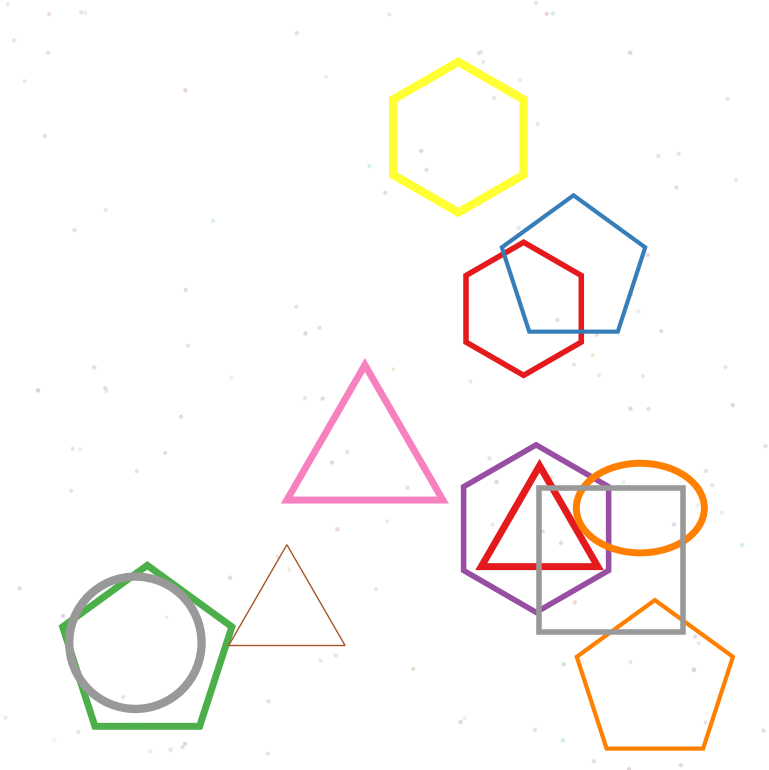[{"shape": "hexagon", "thickness": 2, "radius": 0.43, "center": [0.68, 0.599]}, {"shape": "triangle", "thickness": 2.5, "radius": 0.44, "center": [0.701, 0.308]}, {"shape": "pentagon", "thickness": 1.5, "radius": 0.49, "center": [0.745, 0.648]}, {"shape": "pentagon", "thickness": 2.5, "radius": 0.58, "center": [0.191, 0.15]}, {"shape": "hexagon", "thickness": 2, "radius": 0.54, "center": [0.696, 0.314]}, {"shape": "pentagon", "thickness": 1.5, "radius": 0.53, "center": [0.85, 0.114]}, {"shape": "oval", "thickness": 2.5, "radius": 0.42, "center": [0.832, 0.34]}, {"shape": "hexagon", "thickness": 3, "radius": 0.49, "center": [0.595, 0.822]}, {"shape": "triangle", "thickness": 0.5, "radius": 0.44, "center": [0.373, 0.205]}, {"shape": "triangle", "thickness": 2.5, "radius": 0.58, "center": [0.474, 0.409]}, {"shape": "circle", "thickness": 3, "radius": 0.43, "center": [0.176, 0.165]}, {"shape": "square", "thickness": 2, "radius": 0.47, "center": [0.793, 0.273]}]